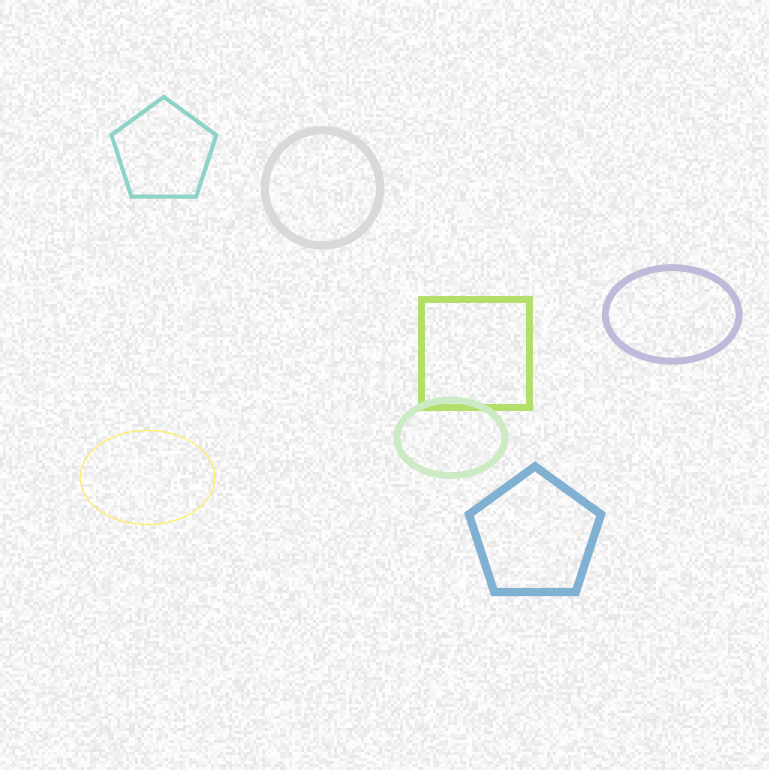[{"shape": "pentagon", "thickness": 1.5, "radius": 0.36, "center": [0.213, 0.803]}, {"shape": "oval", "thickness": 2.5, "radius": 0.43, "center": [0.873, 0.592]}, {"shape": "pentagon", "thickness": 3, "radius": 0.45, "center": [0.695, 0.304]}, {"shape": "square", "thickness": 2.5, "radius": 0.35, "center": [0.617, 0.542]}, {"shape": "circle", "thickness": 3, "radius": 0.37, "center": [0.419, 0.756]}, {"shape": "oval", "thickness": 2.5, "radius": 0.35, "center": [0.585, 0.431]}, {"shape": "oval", "thickness": 0.5, "radius": 0.44, "center": [0.192, 0.38]}]